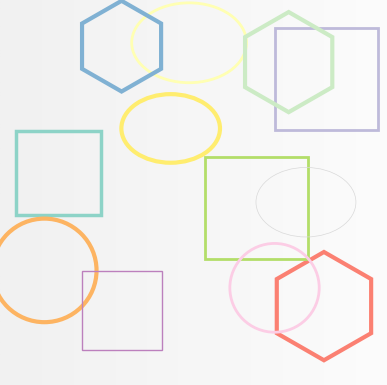[{"shape": "square", "thickness": 2.5, "radius": 0.55, "center": [0.151, 0.551]}, {"shape": "oval", "thickness": 2, "radius": 0.74, "center": [0.488, 0.889]}, {"shape": "square", "thickness": 2, "radius": 0.66, "center": [0.843, 0.795]}, {"shape": "hexagon", "thickness": 3, "radius": 0.7, "center": [0.836, 0.205]}, {"shape": "hexagon", "thickness": 3, "radius": 0.59, "center": [0.314, 0.88]}, {"shape": "circle", "thickness": 3, "radius": 0.67, "center": [0.115, 0.298]}, {"shape": "square", "thickness": 2, "radius": 0.67, "center": [0.662, 0.46]}, {"shape": "circle", "thickness": 2, "radius": 0.58, "center": [0.708, 0.252]}, {"shape": "oval", "thickness": 0.5, "radius": 0.64, "center": [0.79, 0.475]}, {"shape": "square", "thickness": 1, "radius": 0.52, "center": [0.315, 0.193]}, {"shape": "hexagon", "thickness": 3, "radius": 0.65, "center": [0.745, 0.839]}, {"shape": "oval", "thickness": 3, "radius": 0.64, "center": [0.44, 0.666]}]